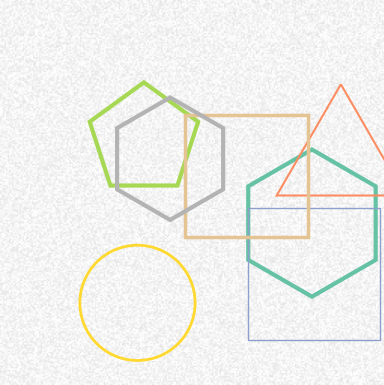[{"shape": "hexagon", "thickness": 3, "radius": 0.96, "center": [0.81, 0.421]}, {"shape": "triangle", "thickness": 1.5, "radius": 0.96, "center": [0.885, 0.588]}, {"shape": "square", "thickness": 1, "radius": 0.86, "center": [0.817, 0.288]}, {"shape": "pentagon", "thickness": 3, "radius": 0.74, "center": [0.374, 0.638]}, {"shape": "circle", "thickness": 2, "radius": 0.75, "center": [0.357, 0.213]}, {"shape": "square", "thickness": 2.5, "radius": 0.79, "center": [0.64, 0.543]}, {"shape": "hexagon", "thickness": 3, "radius": 0.8, "center": [0.442, 0.588]}]